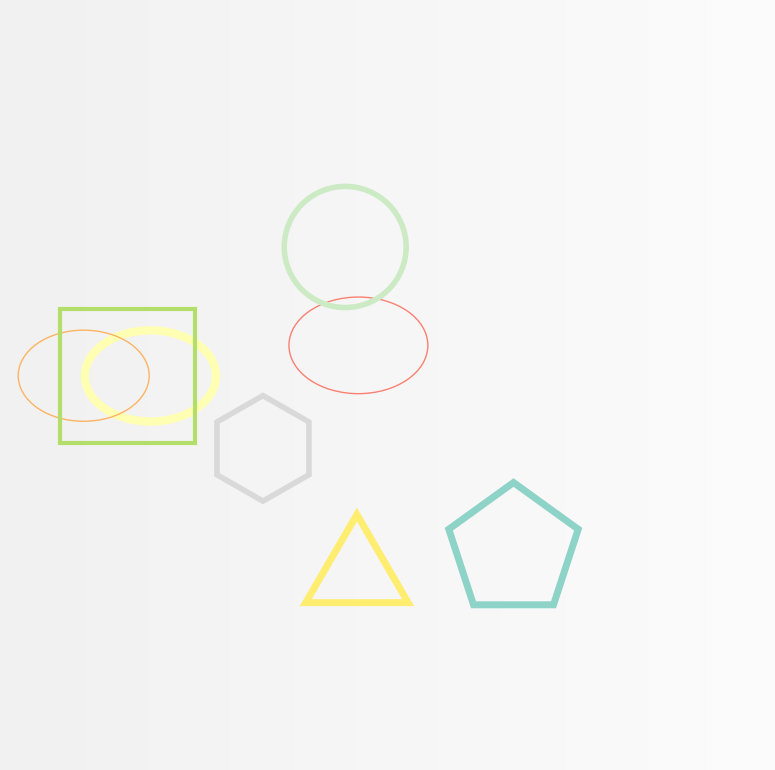[{"shape": "pentagon", "thickness": 2.5, "radius": 0.44, "center": [0.663, 0.286]}, {"shape": "oval", "thickness": 3, "radius": 0.42, "center": [0.194, 0.512]}, {"shape": "oval", "thickness": 0.5, "radius": 0.45, "center": [0.462, 0.551]}, {"shape": "oval", "thickness": 0.5, "radius": 0.42, "center": [0.108, 0.512]}, {"shape": "square", "thickness": 1.5, "radius": 0.44, "center": [0.164, 0.511]}, {"shape": "hexagon", "thickness": 2, "radius": 0.34, "center": [0.339, 0.418]}, {"shape": "circle", "thickness": 2, "radius": 0.39, "center": [0.445, 0.679]}, {"shape": "triangle", "thickness": 2.5, "radius": 0.38, "center": [0.461, 0.255]}]